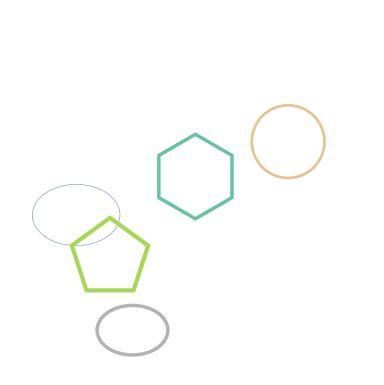[{"shape": "hexagon", "thickness": 2.5, "radius": 0.55, "center": [0.508, 0.541]}, {"shape": "oval", "thickness": 0.5, "radius": 0.57, "center": [0.198, 0.442]}, {"shape": "pentagon", "thickness": 3, "radius": 0.52, "center": [0.286, 0.33]}, {"shape": "circle", "thickness": 2, "radius": 0.47, "center": [0.748, 0.632]}, {"shape": "oval", "thickness": 2.5, "radius": 0.46, "center": [0.344, 0.142]}]